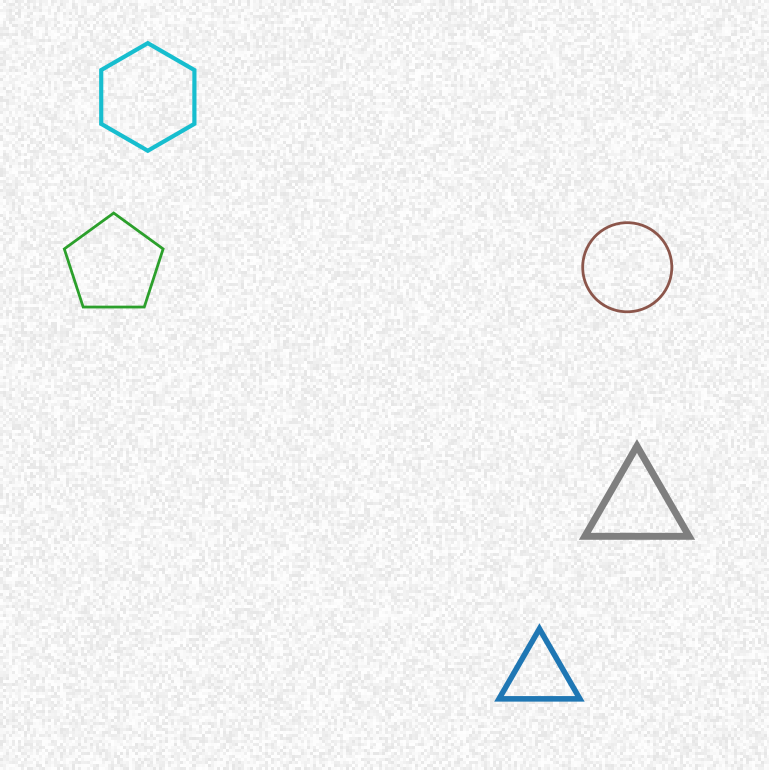[{"shape": "triangle", "thickness": 2, "radius": 0.3, "center": [0.701, 0.123]}, {"shape": "pentagon", "thickness": 1, "radius": 0.34, "center": [0.148, 0.656]}, {"shape": "circle", "thickness": 1, "radius": 0.29, "center": [0.815, 0.653]}, {"shape": "triangle", "thickness": 2.5, "radius": 0.39, "center": [0.827, 0.343]}, {"shape": "hexagon", "thickness": 1.5, "radius": 0.35, "center": [0.192, 0.874]}]